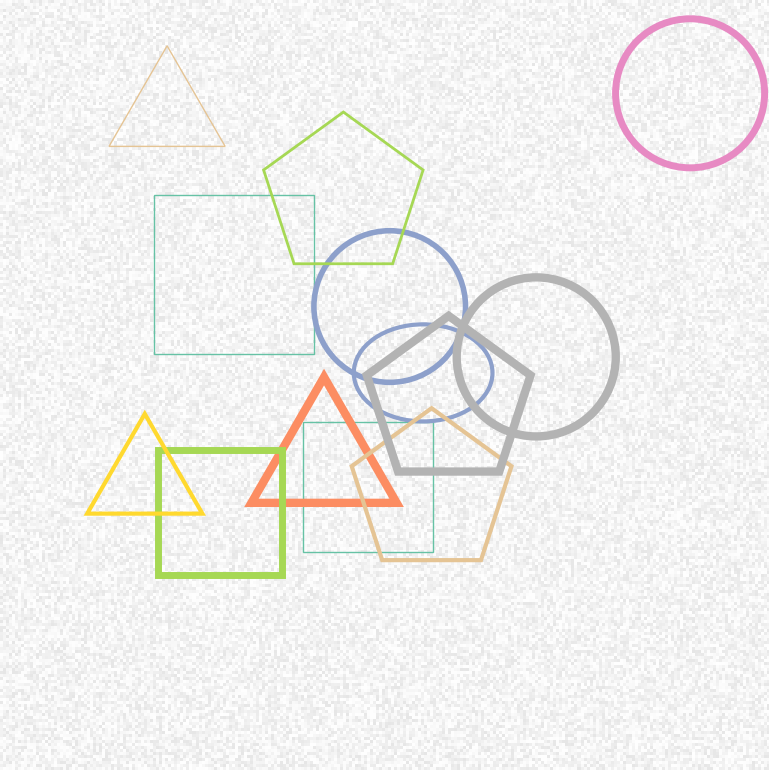[{"shape": "square", "thickness": 0.5, "radius": 0.42, "center": [0.478, 0.368]}, {"shape": "square", "thickness": 0.5, "radius": 0.52, "center": [0.304, 0.644]}, {"shape": "triangle", "thickness": 3, "radius": 0.54, "center": [0.421, 0.401]}, {"shape": "oval", "thickness": 1.5, "radius": 0.45, "center": [0.55, 0.516]}, {"shape": "circle", "thickness": 2, "radius": 0.49, "center": [0.506, 0.602]}, {"shape": "circle", "thickness": 2.5, "radius": 0.48, "center": [0.896, 0.879]}, {"shape": "pentagon", "thickness": 1, "radius": 0.54, "center": [0.446, 0.746]}, {"shape": "square", "thickness": 2.5, "radius": 0.4, "center": [0.286, 0.335]}, {"shape": "triangle", "thickness": 1.5, "radius": 0.43, "center": [0.188, 0.376]}, {"shape": "triangle", "thickness": 0.5, "radius": 0.44, "center": [0.217, 0.853]}, {"shape": "pentagon", "thickness": 1.5, "radius": 0.55, "center": [0.561, 0.361]}, {"shape": "circle", "thickness": 3, "radius": 0.52, "center": [0.696, 0.537]}, {"shape": "pentagon", "thickness": 3, "radius": 0.56, "center": [0.583, 0.478]}]